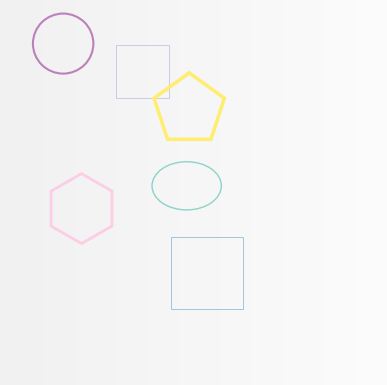[{"shape": "oval", "thickness": 1, "radius": 0.45, "center": [0.482, 0.517]}, {"shape": "square", "thickness": 0.5, "radius": 0.34, "center": [0.368, 0.814]}, {"shape": "square", "thickness": 0.5, "radius": 0.47, "center": [0.534, 0.291]}, {"shape": "hexagon", "thickness": 2, "radius": 0.45, "center": [0.21, 0.458]}, {"shape": "circle", "thickness": 1.5, "radius": 0.39, "center": [0.163, 0.887]}, {"shape": "pentagon", "thickness": 2.5, "radius": 0.48, "center": [0.488, 0.715]}]